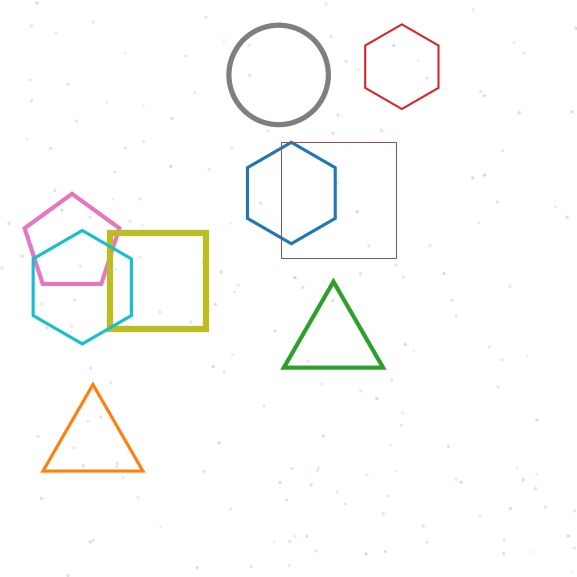[{"shape": "hexagon", "thickness": 1.5, "radius": 0.44, "center": [0.504, 0.665]}, {"shape": "triangle", "thickness": 1.5, "radius": 0.5, "center": [0.161, 0.233]}, {"shape": "triangle", "thickness": 2, "radius": 0.5, "center": [0.577, 0.412]}, {"shape": "hexagon", "thickness": 1, "radius": 0.37, "center": [0.696, 0.884]}, {"shape": "square", "thickness": 0.5, "radius": 0.5, "center": [0.586, 0.653]}, {"shape": "pentagon", "thickness": 2, "radius": 0.43, "center": [0.125, 0.577]}, {"shape": "circle", "thickness": 2.5, "radius": 0.43, "center": [0.483, 0.869]}, {"shape": "square", "thickness": 3, "radius": 0.42, "center": [0.274, 0.513]}, {"shape": "hexagon", "thickness": 1.5, "radius": 0.49, "center": [0.142, 0.502]}]